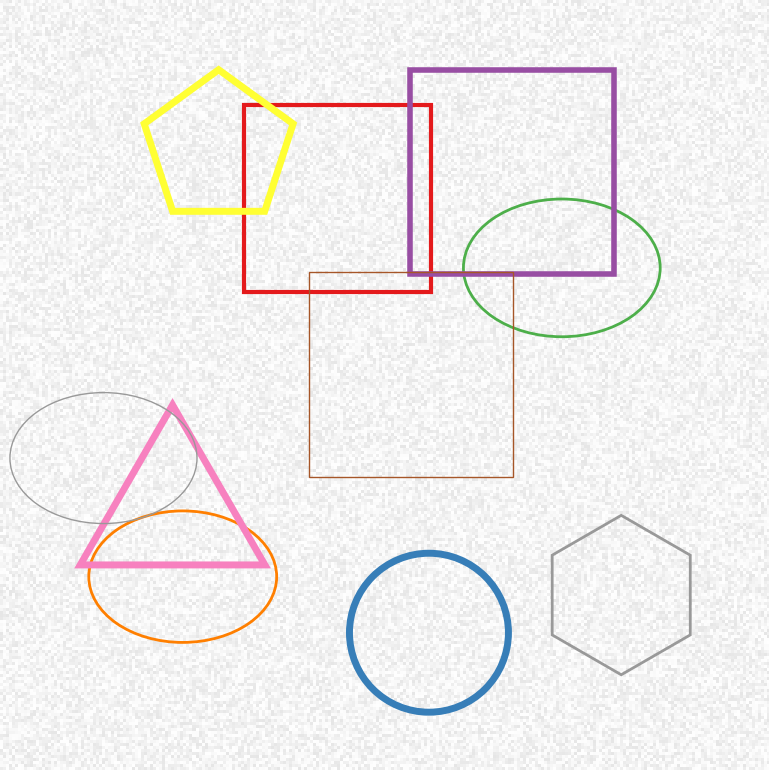[{"shape": "square", "thickness": 1.5, "radius": 0.61, "center": [0.438, 0.742]}, {"shape": "circle", "thickness": 2.5, "radius": 0.52, "center": [0.557, 0.178]}, {"shape": "oval", "thickness": 1, "radius": 0.64, "center": [0.73, 0.652]}, {"shape": "square", "thickness": 2, "radius": 0.66, "center": [0.665, 0.777]}, {"shape": "oval", "thickness": 1, "radius": 0.61, "center": [0.237, 0.251]}, {"shape": "pentagon", "thickness": 2.5, "radius": 0.51, "center": [0.284, 0.808]}, {"shape": "square", "thickness": 0.5, "radius": 0.67, "center": [0.534, 0.513]}, {"shape": "triangle", "thickness": 2.5, "radius": 0.69, "center": [0.224, 0.336]}, {"shape": "oval", "thickness": 0.5, "radius": 0.61, "center": [0.134, 0.405]}, {"shape": "hexagon", "thickness": 1, "radius": 0.52, "center": [0.807, 0.227]}]